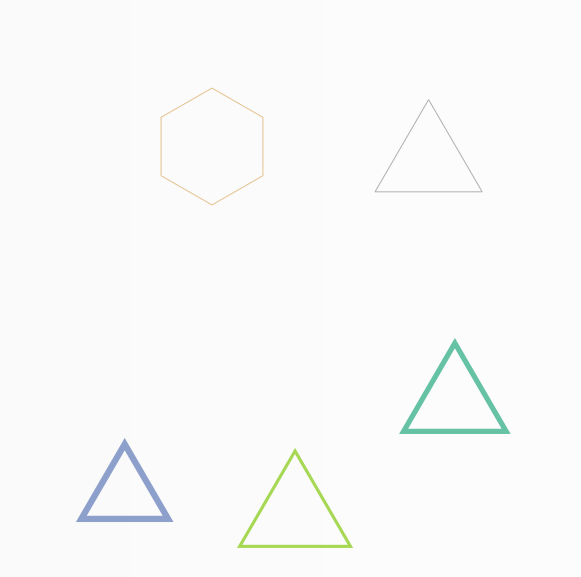[{"shape": "triangle", "thickness": 2.5, "radius": 0.51, "center": [0.783, 0.303]}, {"shape": "triangle", "thickness": 3, "radius": 0.43, "center": [0.215, 0.144]}, {"shape": "triangle", "thickness": 1.5, "radius": 0.55, "center": [0.508, 0.108]}, {"shape": "hexagon", "thickness": 0.5, "radius": 0.51, "center": [0.365, 0.745]}, {"shape": "triangle", "thickness": 0.5, "radius": 0.53, "center": [0.737, 0.72]}]